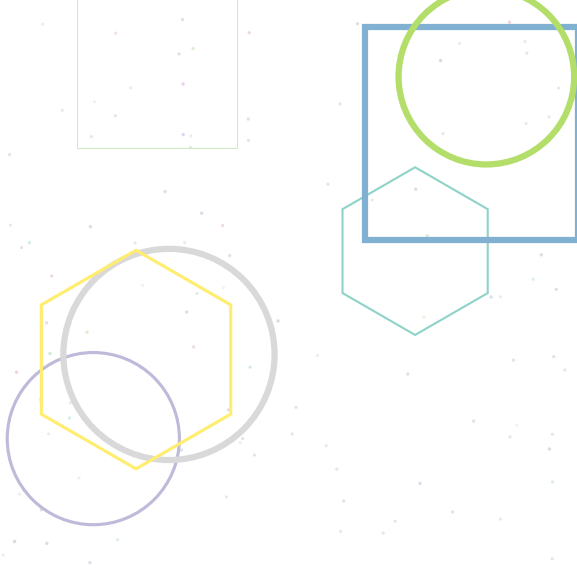[{"shape": "hexagon", "thickness": 1, "radius": 0.73, "center": [0.719, 0.564]}, {"shape": "circle", "thickness": 1.5, "radius": 0.75, "center": [0.162, 0.24]}, {"shape": "square", "thickness": 3, "radius": 0.92, "center": [0.817, 0.768]}, {"shape": "circle", "thickness": 3, "radius": 0.76, "center": [0.842, 0.866]}, {"shape": "circle", "thickness": 3, "radius": 0.91, "center": [0.293, 0.385]}, {"shape": "square", "thickness": 0.5, "radius": 0.69, "center": [0.271, 0.882]}, {"shape": "hexagon", "thickness": 1.5, "radius": 0.95, "center": [0.236, 0.377]}]